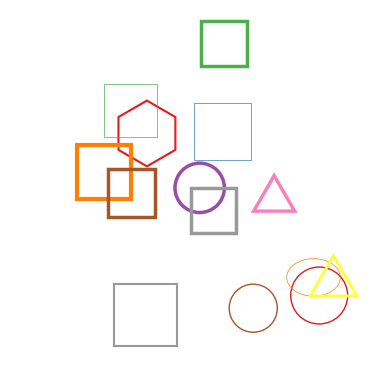[{"shape": "hexagon", "thickness": 1.5, "radius": 0.43, "center": [0.382, 0.653]}, {"shape": "circle", "thickness": 1, "radius": 0.37, "center": [0.829, 0.232]}, {"shape": "square", "thickness": 0.5, "radius": 0.36, "center": [0.578, 0.658]}, {"shape": "square", "thickness": 0.5, "radius": 0.34, "center": [0.34, 0.712]}, {"shape": "square", "thickness": 2.5, "radius": 0.29, "center": [0.582, 0.887]}, {"shape": "circle", "thickness": 2.5, "radius": 0.32, "center": [0.519, 0.512]}, {"shape": "oval", "thickness": 0.5, "radius": 0.35, "center": [0.814, 0.279]}, {"shape": "square", "thickness": 3, "radius": 0.35, "center": [0.269, 0.553]}, {"shape": "triangle", "thickness": 2, "radius": 0.35, "center": [0.866, 0.266]}, {"shape": "square", "thickness": 2.5, "radius": 0.31, "center": [0.341, 0.499]}, {"shape": "circle", "thickness": 1, "radius": 0.31, "center": [0.658, 0.2]}, {"shape": "triangle", "thickness": 2.5, "radius": 0.31, "center": [0.712, 0.482]}, {"shape": "square", "thickness": 2.5, "radius": 0.29, "center": [0.555, 0.453]}, {"shape": "square", "thickness": 1.5, "radius": 0.41, "center": [0.377, 0.182]}]